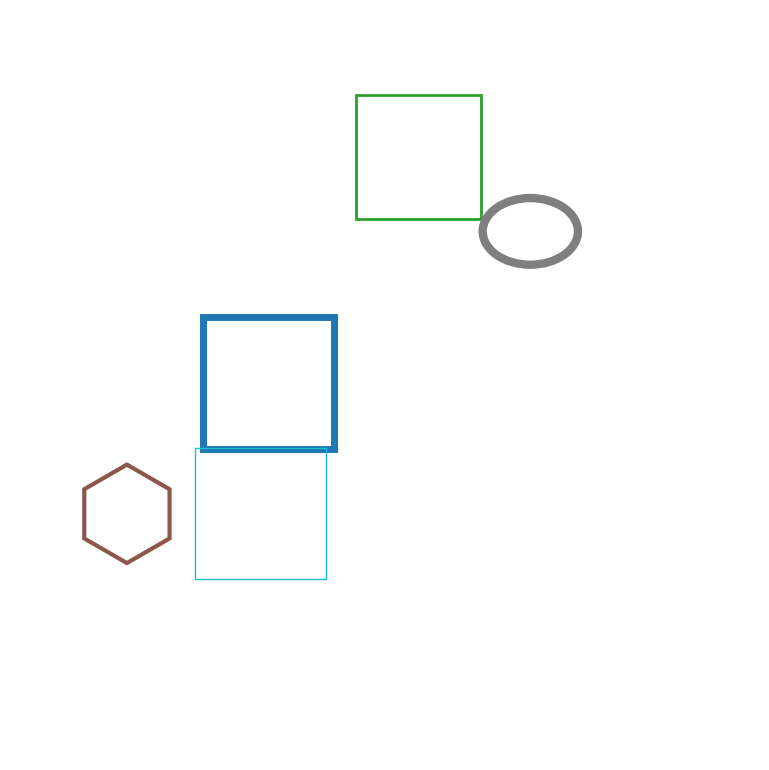[{"shape": "square", "thickness": 2.5, "radius": 0.43, "center": [0.349, 0.502]}, {"shape": "square", "thickness": 1, "radius": 0.41, "center": [0.544, 0.796]}, {"shape": "hexagon", "thickness": 1.5, "radius": 0.32, "center": [0.165, 0.333]}, {"shape": "oval", "thickness": 3, "radius": 0.31, "center": [0.689, 0.699]}, {"shape": "square", "thickness": 0.5, "radius": 0.43, "center": [0.338, 0.333]}]